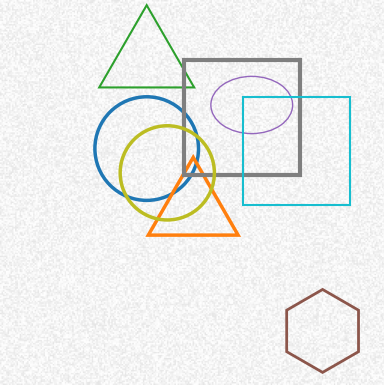[{"shape": "circle", "thickness": 2.5, "radius": 0.67, "center": [0.381, 0.614]}, {"shape": "triangle", "thickness": 2.5, "radius": 0.67, "center": [0.502, 0.457]}, {"shape": "triangle", "thickness": 1.5, "radius": 0.71, "center": [0.381, 0.844]}, {"shape": "oval", "thickness": 1, "radius": 0.53, "center": [0.654, 0.727]}, {"shape": "hexagon", "thickness": 2, "radius": 0.54, "center": [0.838, 0.14]}, {"shape": "square", "thickness": 3, "radius": 0.75, "center": [0.629, 0.695]}, {"shape": "circle", "thickness": 2.5, "radius": 0.61, "center": [0.434, 0.551]}, {"shape": "square", "thickness": 1.5, "radius": 0.7, "center": [0.77, 0.608]}]